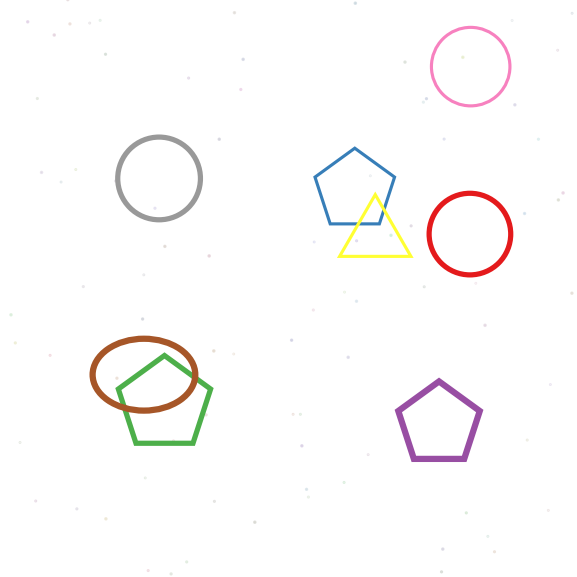[{"shape": "circle", "thickness": 2.5, "radius": 0.35, "center": [0.814, 0.594]}, {"shape": "pentagon", "thickness": 1.5, "radius": 0.36, "center": [0.614, 0.67]}, {"shape": "pentagon", "thickness": 2.5, "radius": 0.42, "center": [0.285, 0.3]}, {"shape": "pentagon", "thickness": 3, "radius": 0.37, "center": [0.76, 0.265]}, {"shape": "triangle", "thickness": 1.5, "radius": 0.36, "center": [0.65, 0.591]}, {"shape": "oval", "thickness": 3, "radius": 0.44, "center": [0.249, 0.35]}, {"shape": "circle", "thickness": 1.5, "radius": 0.34, "center": [0.815, 0.884]}, {"shape": "circle", "thickness": 2.5, "radius": 0.36, "center": [0.275, 0.69]}]